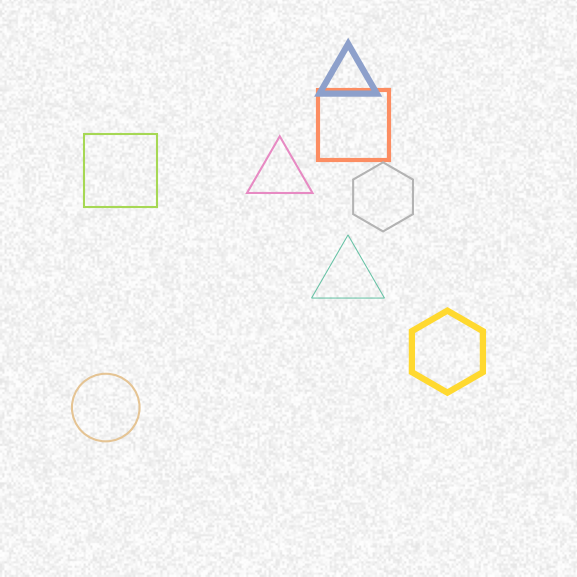[{"shape": "triangle", "thickness": 0.5, "radius": 0.36, "center": [0.603, 0.519]}, {"shape": "square", "thickness": 2, "radius": 0.31, "center": [0.612, 0.783]}, {"shape": "triangle", "thickness": 3, "radius": 0.29, "center": [0.603, 0.866]}, {"shape": "triangle", "thickness": 1, "radius": 0.33, "center": [0.484, 0.698]}, {"shape": "square", "thickness": 1, "radius": 0.32, "center": [0.208, 0.704]}, {"shape": "hexagon", "thickness": 3, "radius": 0.35, "center": [0.775, 0.39]}, {"shape": "circle", "thickness": 1, "radius": 0.29, "center": [0.183, 0.293]}, {"shape": "hexagon", "thickness": 1, "radius": 0.3, "center": [0.663, 0.658]}]